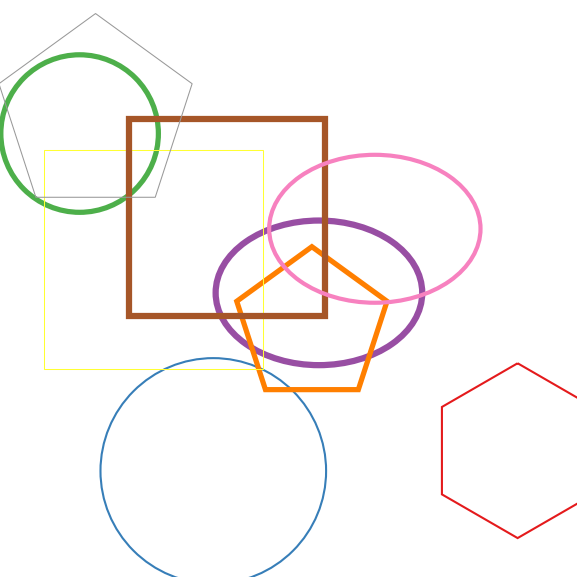[{"shape": "hexagon", "thickness": 1, "radius": 0.76, "center": [0.896, 0.219]}, {"shape": "circle", "thickness": 1, "radius": 0.98, "center": [0.369, 0.184]}, {"shape": "circle", "thickness": 2.5, "radius": 0.68, "center": [0.138, 0.768]}, {"shape": "oval", "thickness": 3, "radius": 0.89, "center": [0.552, 0.492]}, {"shape": "pentagon", "thickness": 2.5, "radius": 0.68, "center": [0.54, 0.435]}, {"shape": "square", "thickness": 0.5, "radius": 0.95, "center": [0.266, 0.55]}, {"shape": "square", "thickness": 3, "radius": 0.85, "center": [0.393, 0.623]}, {"shape": "oval", "thickness": 2, "radius": 0.91, "center": [0.649, 0.603]}, {"shape": "pentagon", "thickness": 0.5, "radius": 0.88, "center": [0.165, 0.8]}]